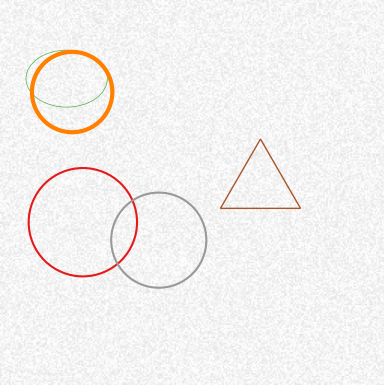[{"shape": "circle", "thickness": 1.5, "radius": 0.7, "center": [0.215, 0.423]}, {"shape": "oval", "thickness": 0.5, "radius": 0.53, "center": [0.173, 0.796]}, {"shape": "circle", "thickness": 3, "radius": 0.52, "center": [0.187, 0.761]}, {"shape": "triangle", "thickness": 1, "radius": 0.6, "center": [0.677, 0.519]}, {"shape": "circle", "thickness": 1.5, "radius": 0.62, "center": [0.412, 0.376]}]